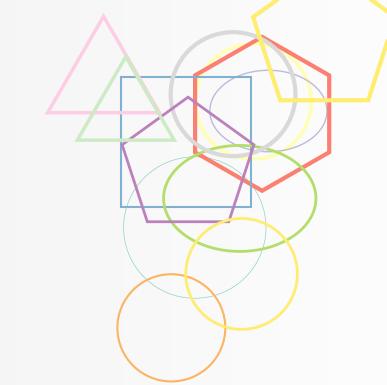[{"shape": "circle", "thickness": 0.5, "radius": 0.92, "center": [0.503, 0.409]}, {"shape": "circle", "thickness": 2.5, "radius": 0.75, "center": [0.654, 0.736]}, {"shape": "oval", "thickness": 1, "radius": 0.76, "center": [0.693, 0.712]}, {"shape": "hexagon", "thickness": 3, "radius": 1.0, "center": [0.676, 0.704]}, {"shape": "square", "thickness": 1.5, "radius": 0.84, "center": [0.481, 0.631]}, {"shape": "circle", "thickness": 1.5, "radius": 0.7, "center": [0.442, 0.149]}, {"shape": "oval", "thickness": 2, "radius": 0.98, "center": [0.619, 0.485]}, {"shape": "triangle", "thickness": 2.5, "radius": 0.83, "center": [0.267, 0.791]}, {"shape": "circle", "thickness": 3, "radius": 0.81, "center": [0.601, 0.755]}, {"shape": "pentagon", "thickness": 2, "radius": 0.89, "center": [0.485, 0.569]}, {"shape": "triangle", "thickness": 2.5, "radius": 0.72, "center": [0.325, 0.708]}, {"shape": "circle", "thickness": 2, "radius": 0.72, "center": [0.623, 0.288]}, {"shape": "pentagon", "thickness": 3, "radius": 0.97, "center": [0.837, 0.896]}]